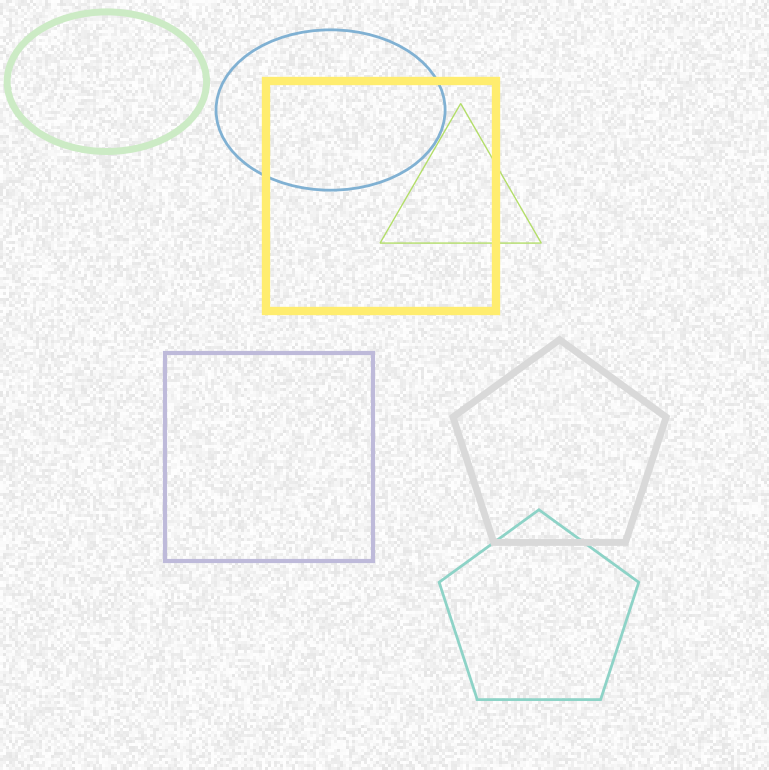[{"shape": "pentagon", "thickness": 1, "radius": 0.68, "center": [0.7, 0.202]}, {"shape": "square", "thickness": 1.5, "radius": 0.68, "center": [0.35, 0.407]}, {"shape": "oval", "thickness": 1, "radius": 0.74, "center": [0.429, 0.857]}, {"shape": "triangle", "thickness": 0.5, "radius": 0.6, "center": [0.598, 0.745]}, {"shape": "pentagon", "thickness": 2.5, "radius": 0.73, "center": [0.727, 0.413]}, {"shape": "oval", "thickness": 2.5, "radius": 0.65, "center": [0.139, 0.894]}, {"shape": "square", "thickness": 3, "radius": 0.75, "center": [0.495, 0.745]}]